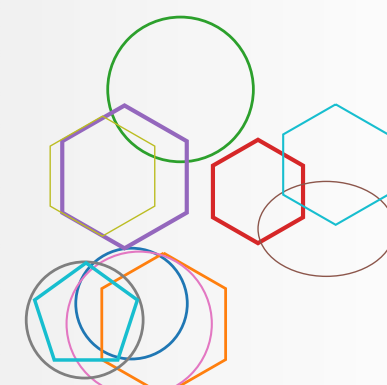[{"shape": "circle", "thickness": 2, "radius": 0.72, "center": [0.339, 0.211]}, {"shape": "hexagon", "thickness": 2, "radius": 0.92, "center": [0.422, 0.158]}, {"shape": "circle", "thickness": 2, "radius": 0.94, "center": [0.466, 0.768]}, {"shape": "hexagon", "thickness": 3, "radius": 0.67, "center": [0.666, 0.503]}, {"shape": "hexagon", "thickness": 3, "radius": 0.93, "center": [0.321, 0.54]}, {"shape": "oval", "thickness": 1, "radius": 0.88, "center": [0.842, 0.405]}, {"shape": "circle", "thickness": 1.5, "radius": 0.94, "center": [0.359, 0.159]}, {"shape": "circle", "thickness": 2, "radius": 0.75, "center": [0.219, 0.169]}, {"shape": "hexagon", "thickness": 1, "radius": 0.78, "center": [0.264, 0.543]}, {"shape": "pentagon", "thickness": 2.5, "radius": 0.7, "center": [0.222, 0.178]}, {"shape": "hexagon", "thickness": 1.5, "radius": 0.78, "center": [0.866, 0.573]}]